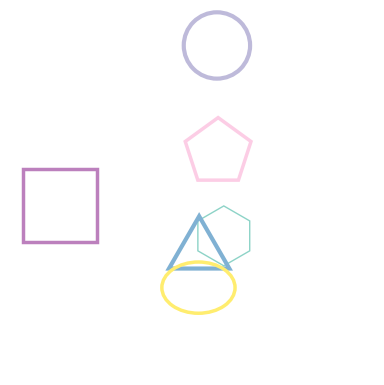[{"shape": "hexagon", "thickness": 1, "radius": 0.39, "center": [0.581, 0.387]}, {"shape": "circle", "thickness": 3, "radius": 0.43, "center": [0.563, 0.882]}, {"shape": "triangle", "thickness": 3, "radius": 0.45, "center": [0.517, 0.348]}, {"shape": "pentagon", "thickness": 2.5, "radius": 0.45, "center": [0.567, 0.605]}, {"shape": "square", "thickness": 2.5, "radius": 0.48, "center": [0.155, 0.467]}, {"shape": "oval", "thickness": 2.5, "radius": 0.48, "center": [0.515, 0.253]}]